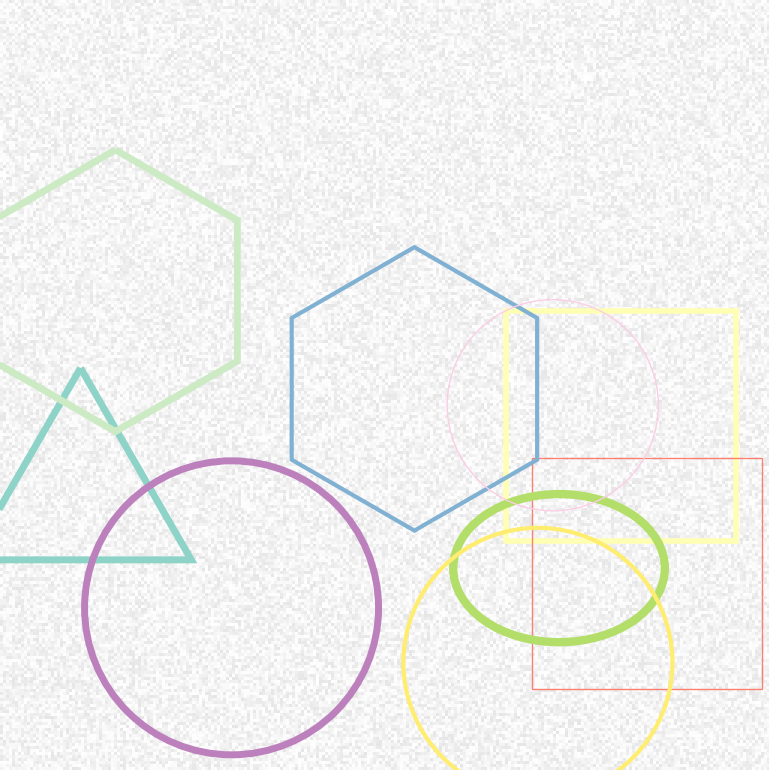[{"shape": "triangle", "thickness": 2.5, "radius": 0.83, "center": [0.105, 0.356]}, {"shape": "square", "thickness": 2, "radius": 0.75, "center": [0.806, 0.447]}, {"shape": "square", "thickness": 0.5, "radius": 0.75, "center": [0.84, 0.255]}, {"shape": "hexagon", "thickness": 1.5, "radius": 0.92, "center": [0.538, 0.495]}, {"shape": "oval", "thickness": 3, "radius": 0.69, "center": [0.726, 0.262]}, {"shape": "circle", "thickness": 0.5, "radius": 0.69, "center": [0.718, 0.474]}, {"shape": "circle", "thickness": 2.5, "radius": 0.95, "center": [0.301, 0.211]}, {"shape": "hexagon", "thickness": 2.5, "radius": 0.91, "center": [0.15, 0.622]}, {"shape": "circle", "thickness": 1.5, "radius": 0.87, "center": [0.699, 0.14]}]